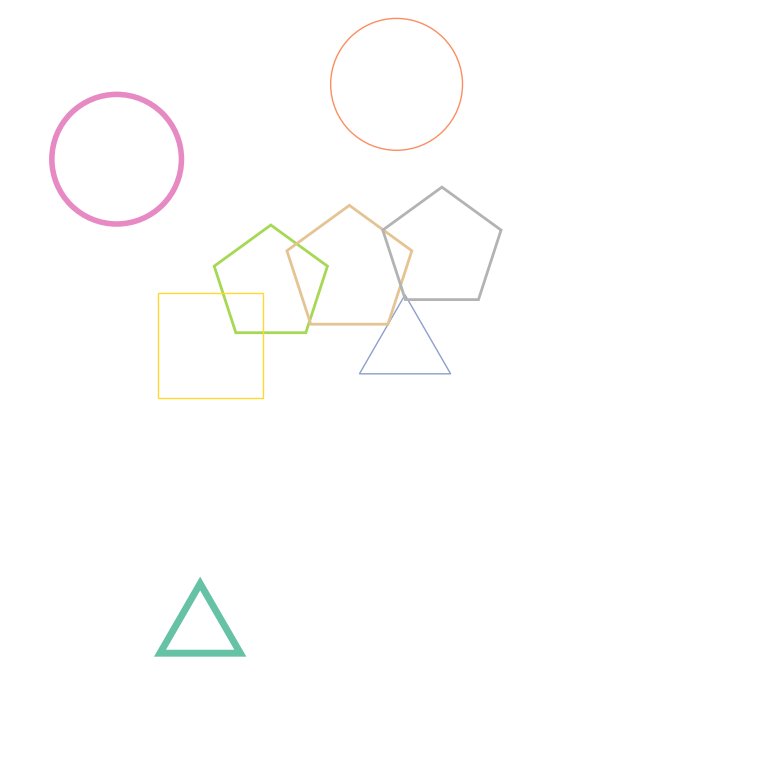[{"shape": "triangle", "thickness": 2.5, "radius": 0.3, "center": [0.26, 0.182]}, {"shape": "circle", "thickness": 0.5, "radius": 0.43, "center": [0.515, 0.89]}, {"shape": "triangle", "thickness": 0.5, "radius": 0.34, "center": [0.526, 0.549]}, {"shape": "circle", "thickness": 2, "radius": 0.42, "center": [0.151, 0.793]}, {"shape": "pentagon", "thickness": 1, "radius": 0.39, "center": [0.352, 0.63]}, {"shape": "square", "thickness": 0.5, "radius": 0.34, "center": [0.273, 0.551]}, {"shape": "pentagon", "thickness": 1, "radius": 0.43, "center": [0.454, 0.648]}, {"shape": "pentagon", "thickness": 1, "radius": 0.4, "center": [0.574, 0.676]}]